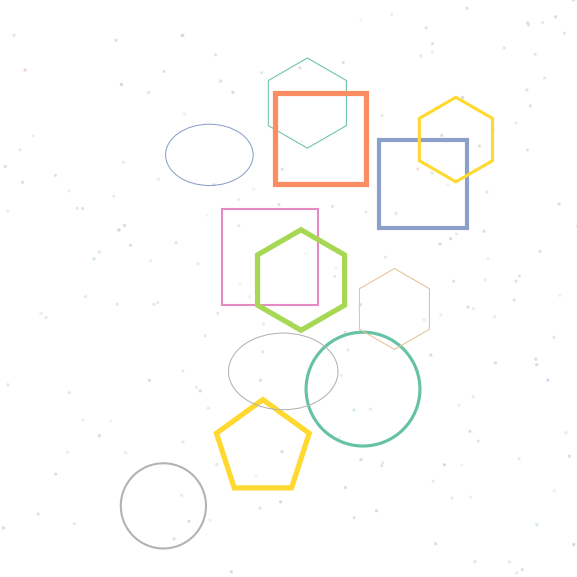[{"shape": "circle", "thickness": 1.5, "radius": 0.49, "center": [0.629, 0.325]}, {"shape": "hexagon", "thickness": 0.5, "radius": 0.39, "center": [0.532, 0.821]}, {"shape": "square", "thickness": 2.5, "radius": 0.39, "center": [0.554, 0.759]}, {"shape": "square", "thickness": 2, "radius": 0.38, "center": [0.733, 0.68]}, {"shape": "oval", "thickness": 0.5, "radius": 0.38, "center": [0.363, 0.731]}, {"shape": "square", "thickness": 1, "radius": 0.41, "center": [0.468, 0.554]}, {"shape": "hexagon", "thickness": 2.5, "radius": 0.44, "center": [0.521, 0.514]}, {"shape": "pentagon", "thickness": 2.5, "radius": 0.42, "center": [0.455, 0.223]}, {"shape": "hexagon", "thickness": 1.5, "radius": 0.37, "center": [0.789, 0.757]}, {"shape": "hexagon", "thickness": 0.5, "radius": 0.35, "center": [0.683, 0.464]}, {"shape": "circle", "thickness": 1, "radius": 0.37, "center": [0.283, 0.123]}, {"shape": "oval", "thickness": 0.5, "radius": 0.47, "center": [0.49, 0.356]}]